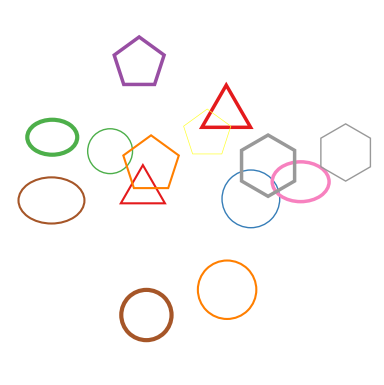[{"shape": "triangle", "thickness": 2.5, "radius": 0.37, "center": [0.588, 0.706]}, {"shape": "triangle", "thickness": 1.5, "radius": 0.33, "center": [0.371, 0.505]}, {"shape": "circle", "thickness": 1, "radius": 0.37, "center": [0.652, 0.483]}, {"shape": "oval", "thickness": 3, "radius": 0.32, "center": [0.136, 0.644]}, {"shape": "circle", "thickness": 1, "radius": 0.29, "center": [0.286, 0.607]}, {"shape": "pentagon", "thickness": 2.5, "radius": 0.34, "center": [0.361, 0.836]}, {"shape": "pentagon", "thickness": 1.5, "radius": 0.38, "center": [0.392, 0.573]}, {"shape": "circle", "thickness": 1.5, "radius": 0.38, "center": [0.59, 0.247]}, {"shape": "pentagon", "thickness": 0.5, "radius": 0.32, "center": [0.538, 0.652]}, {"shape": "circle", "thickness": 3, "radius": 0.33, "center": [0.38, 0.182]}, {"shape": "oval", "thickness": 1.5, "radius": 0.43, "center": [0.134, 0.479]}, {"shape": "oval", "thickness": 2.5, "radius": 0.37, "center": [0.781, 0.528]}, {"shape": "hexagon", "thickness": 2.5, "radius": 0.4, "center": [0.696, 0.57]}, {"shape": "hexagon", "thickness": 1, "radius": 0.37, "center": [0.898, 0.604]}]